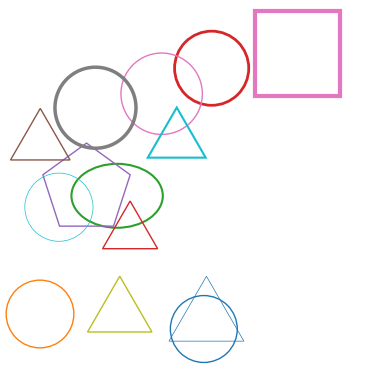[{"shape": "triangle", "thickness": 0.5, "radius": 0.56, "center": [0.536, 0.17]}, {"shape": "circle", "thickness": 1, "radius": 0.43, "center": [0.529, 0.145]}, {"shape": "circle", "thickness": 1, "radius": 0.44, "center": [0.104, 0.184]}, {"shape": "oval", "thickness": 1.5, "radius": 0.59, "center": [0.304, 0.491]}, {"shape": "triangle", "thickness": 1, "radius": 0.41, "center": [0.338, 0.395]}, {"shape": "circle", "thickness": 2, "radius": 0.48, "center": [0.55, 0.823]}, {"shape": "pentagon", "thickness": 1, "radius": 0.6, "center": [0.225, 0.509]}, {"shape": "triangle", "thickness": 1, "radius": 0.45, "center": [0.105, 0.629]}, {"shape": "square", "thickness": 3, "radius": 0.55, "center": [0.773, 0.861]}, {"shape": "circle", "thickness": 1, "radius": 0.53, "center": [0.42, 0.756]}, {"shape": "circle", "thickness": 2.5, "radius": 0.53, "center": [0.248, 0.72]}, {"shape": "triangle", "thickness": 1, "radius": 0.48, "center": [0.311, 0.186]}, {"shape": "triangle", "thickness": 1.5, "radius": 0.43, "center": [0.459, 0.634]}, {"shape": "circle", "thickness": 0.5, "radius": 0.44, "center": [0.153, 0.462]}]